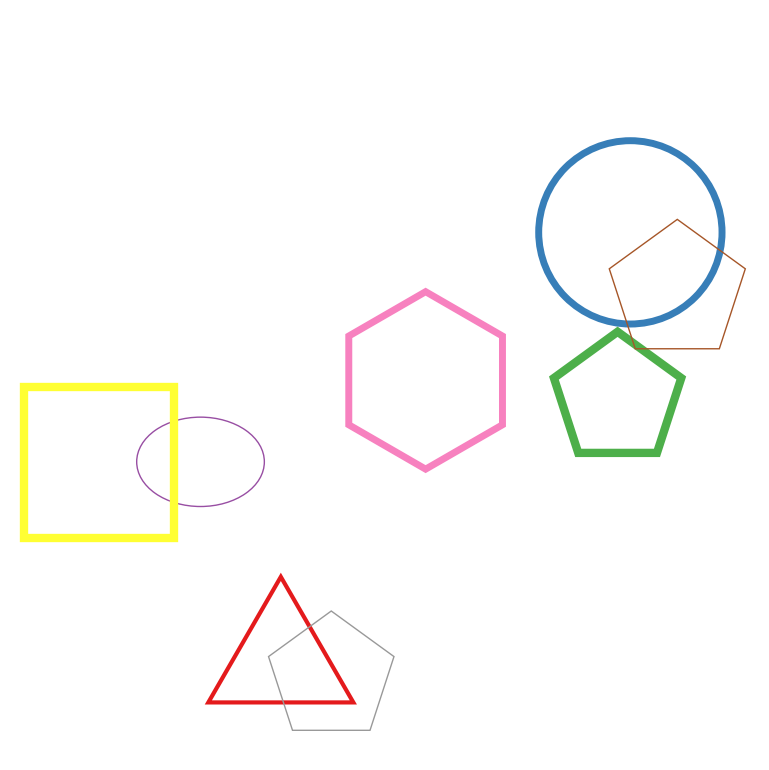[{"shape": "triangle", "thickness": 1.5, "radius": 0.54, "center": [0.365, 0.142]}, {"shape": "circle", "thickness": 2.5, "radius": 0.6, "center": [0.819, 0.698]}, {"shape": "pentagon", "thickness": 3, "radius": 0.43, "center": [0.802, 0.482]}, {"shape": "oval", "thickness": 0.5, "radius": 0.41, "center": [0.26, 0.4]}, {"shape": "square", "thickness": 3, "radius": 0.49, "center": [0.129, 0.399]}, {"shape": "pentagon", "thickness": 0.5, "radius": 0.46, "center": [0.88, 0.622]}, {"shape": "hexagon", "thickness": 2.5, "radius": 0.58, "center": [0.553, 0.506]}, {"shape": "pentagon", "thickness": 0.5, "radius": 0.43, "center": [0.43, 0.121]}]